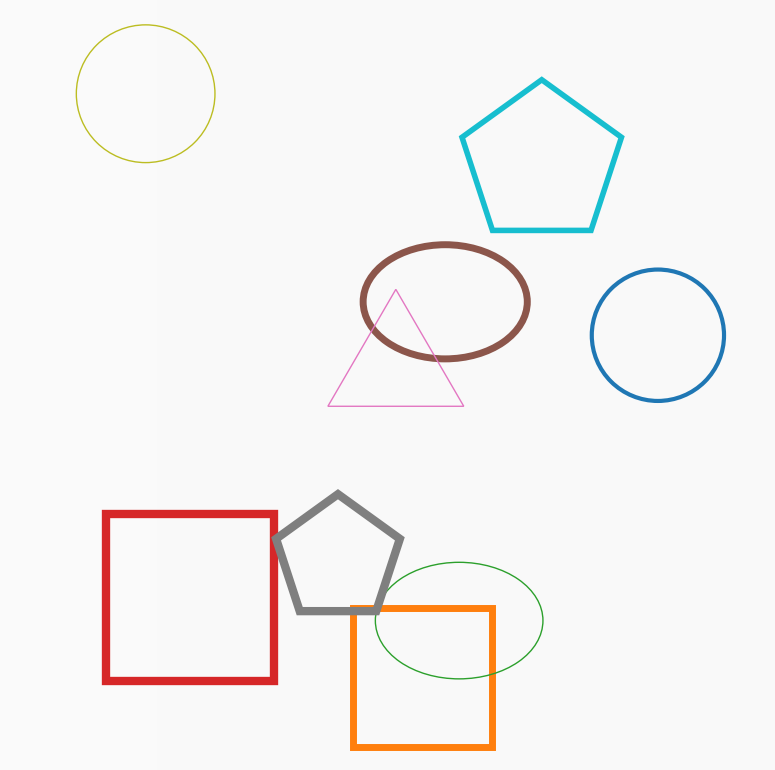[{"shape": "circle", "thickness": 1.5, "radius": 0.43, "center": [0.849, 0.565]}, {"shape": "square", "thickness": 2.5, "radius": 0.45, "center": [0.545, 0.12]}, {"shape": "oval", "thickness": 0.5, "radius": 0.54, "center": [0.592, 0.194]}, {"shape": "square", "thickness": 3, "radius": 0.54, "center": [0.245, 0.224]}, {"shape": "oval", "thickness": 2.5, "radius": 0.53, "center": [0.574, 0.608]}, {"shape": "triangle", "thickness": 0.5, "radius": 0.51, "center": [0.511, 0.523]}, {"shape": "pentagon", "thickness": 3, "radius": 0.42, "center": [0.436, 0.274]}, {"shape": "circle", "thickness": 0.5, "radius": 0.45, "center": [0.188, 0.878]}, {"shape": "pentagon", "thickness": 2, "radius": 0.54, "center": [0.699, 0.788]}]